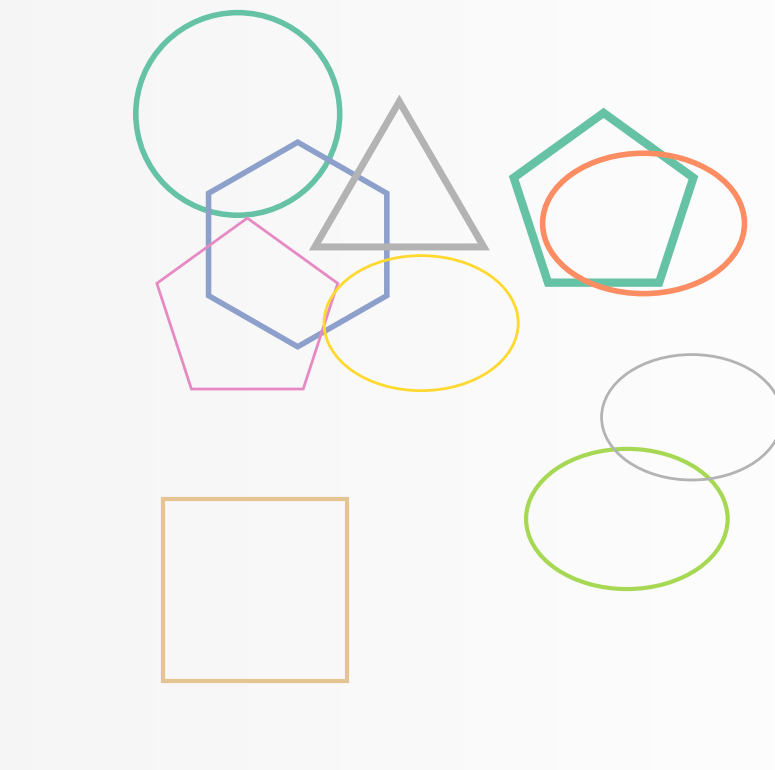[{"shape": "pentagon", "thickness": 3, "radius": 0.61, "center": [0.779, 0.732]}, {"shape": "circle", "thickness": 2, "radius": 0.66, "center": [0.307, 0.852]}, {"shape": "oval", "thickness": 2, "radius": 0.65, "center": [0.83, 0.71]}, {"shape": "hexagon", "thickness": 2, "radius": 0.66, "center": [0.384, 0.683]}, {"shape": "pentagon", "thickness": 1, "radius": 0.61, "center": [0.319, 0.594]}, {"shape": "oval", "thickness": 1.5, "radius": 0.65, "center": [0.809, 0.326]}, {"shape": "oval", "thickness": 1, "radius": 0.63, "center": [0.543, 0.58]}, {"shape": "square", "thickness": 1.5, "radius": 0.59, "center": [0.329, 0.234]}, {"shape": "triangle", "thickness": 2.5, "radius": 0.63, "center": [0.515, 0.742]}, {"shape": "oval", "thickness": 1, "radius": 0.58, "center": [0.893, 0.458]}]